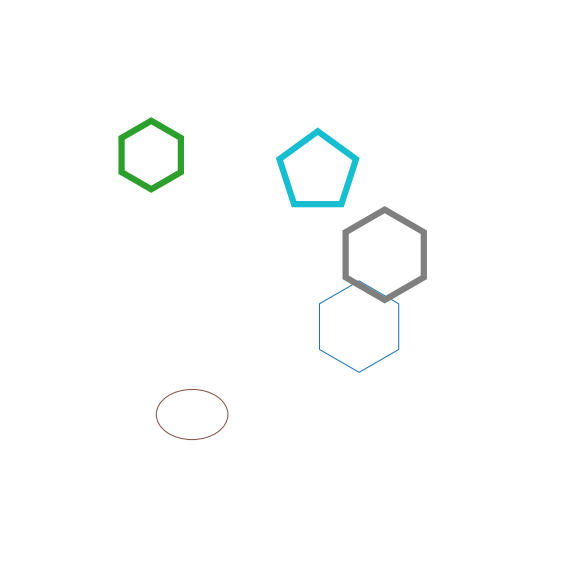[{"shape": "hexagon", "thickness": 0.5, "radius": 0.4, "center": [0.622, 0.434]}, {"shape": "hexagon", "thickness": 3, "radius": 0.3, "center": [0.262, 0.731]}, {"shape": "oval", "thickness": 0.5, "radius": 0.31, "center": [0.333, 0.281]}, {"shape": "hexagon", "thickness": 3, "radius": 0.39, "center": [0.666, 0.558]}, {"shape": "pentagon", "thickness": 3, "radius": 0.35, "center": [0.55, 0.702]}]